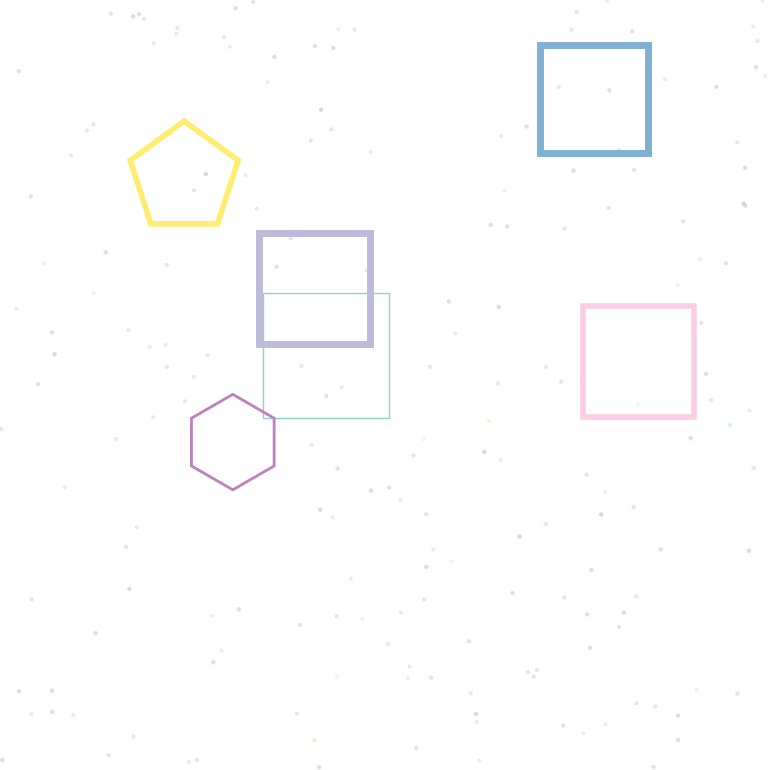[{"shape": "square", "thickness": 0.5, "radius": 0.41, "center": [0.423, 0.538]}, {"shape": "square", "thickness": 2.5, "radius": 0.36, "center": [0.408, 0.625]}, {"shape": "square", "thickness": 2.5, "radius": 0.35, "center": [0.771, 0.872]}, {"shape": "square", "thickness": 2, "radius": 0.36, "center": [0.83, 0.53]}, {"shape": "hexagon", "thickness": 1, "radius": 0.31, "center": [0.302, 0.426]}, {"shape": "pentagon", "thickness": 2, "radius": 0.37, "center": [0.239, 0.769]}]